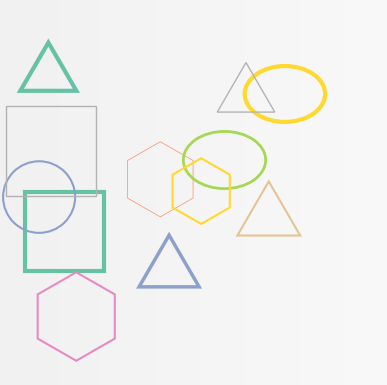[{"shape": "triangle", "thickness": 3, "radius": 0.42, "center": [0.125, 0.806]}, {"shape": "square", "thickness": 3, "radius": 0.51, "center": [0.166, 0.398]}, {"shape": "hexagon", "thickness": 0.5, "radius": 0.49, "center": [0.414, 0.534]}, {"shape": "triangle", "thickness": 2.5, "radius": 0.45, "center": [0.436, 0.3]}, {"shape": "circle", "thickness": 1.5, "radius": 0.47, "center": [0.101, 0.488]}, {"shape": "hexagon", "thickness": 1.5, "radius": 0.57, "center": [0.197, 0.178]}, {"shape": "oval", "thickness": 2, "radius": 0.53, "center": [0.579, 0.584]}, {"shape": "oval", "thickness": 3, "radius": 0.52, "center": [0.735, 0.756]}, {"shape": "hexagon", "thickness": 1.5, "radius": 0.43, "center": [0.519, 0.504]}, {"shape": "triangle", "thickness": 1.5, "radius": 0.47, "center": [0.694, 0.435]}, {"shape": "square", "thickness": 1, "radius": 0.58, "center": [0.131, 0.607]}, {"shape": "triangle", "thickness": 1, "radius": 0.43, "center": [0.635, 0.752]}]